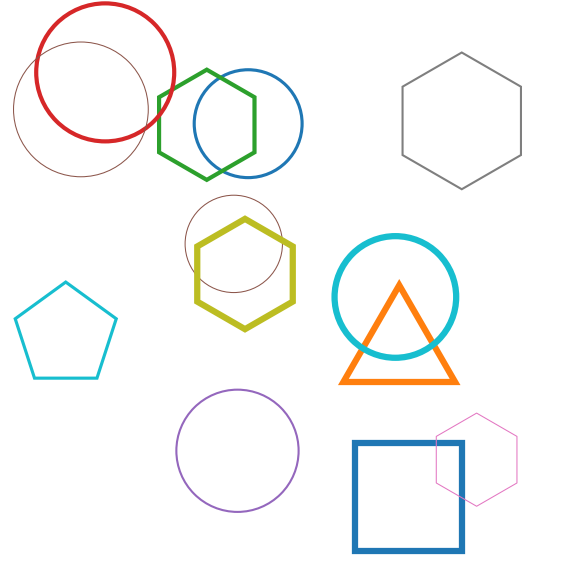[{"shape": "circle", "thickness": 1.5, "radius": 0.47, "center": [0.43, 0.785]}, {"shape": "square", "thickness": 3, "radius": 0.46, "center": [0.707, 0.138]}, {"shape": "triangle", "thickness": 3, "radius": 0.56, "center": [0.691, 0.394]}, {"shape": "hexagon", "thickness": 2, "radius": 0.48, "center": [0.358, 0.783]}, {"shape": "circle", "thickness": 2, "radius": 0.6, "center": [0.182, 0.874]}, {"shape": "circle", "thickness": 1, "radius": 0.53, "center": [0.411, 0.219]}, {"shape": "circle", "thickness": 0.5, "radius": 0.42, "center": [0.405, 0.577]}, {"shape": "circle", "thickness": 0.5, "radius": 0.58, "center": [0.14, 0.81]}, {"shape": "hexagon", "thickness": 0.5, "radius": 0.4, "center": [0.825, 0.203]}, {"shape": "hexagon", "thickness": 1, "radius": 0.59, "center": [0.8, 0.79]}, {"shape": "hexagon", "thickness": 3, "radius": 0.48, "center": [0.424, 0.525]}, {"shape": "pentagon", "thickness": 1.5, "radius": 0.46, "center": [0.114, 0.419]}, {"shape": "circle", "thickness": 3, "radius": 0.53, "center": [0.685, 0.485]}]